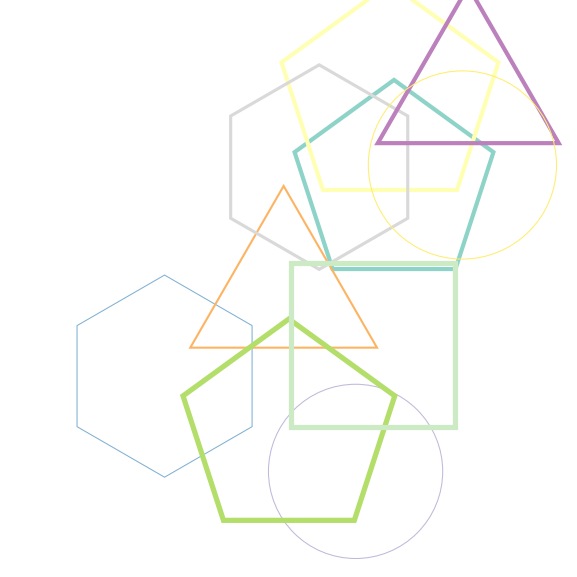[{"shape": "pentagon", "thickness": 2, "radius": 0.91, "center": [0.682, 0.68]}, {"shape": "pentagon", "thickness": 2, "radius": 0.99, "center": [0.675, 0.83]}, {"shape": "circle", "thickness": 0.5, "radius": 0.75, "center": [0.616, 0.183]}, {"shape": "hexagon", "thickness": 0.5, "radius": 0.88, "center": [0.285, 0.348]}, {"shape": "triangle", "thickness": 1, "radius": 0.93, "center": [0.491, 0.49]}, {"shape": "pentagon", "thickness": 2.5, "radius": 0.96, "center": [0.5, 0.254]}, {"shape": "hexagon", "thickness": 1.5, "radius": 0.89, "center": [0.553, 0.71]}, {"shape": "triangle", "thickness": 2, "radius": 0.9, "center": [0.811, 0.842]}, {"shape": "square", "thickness": 2.5, "radius": 0.71, "center": [0.646, 0.402]}, {"shape": "circle", "thickness": 0.5, "radius": 0.81, "center": [0.801, 0.713]}]